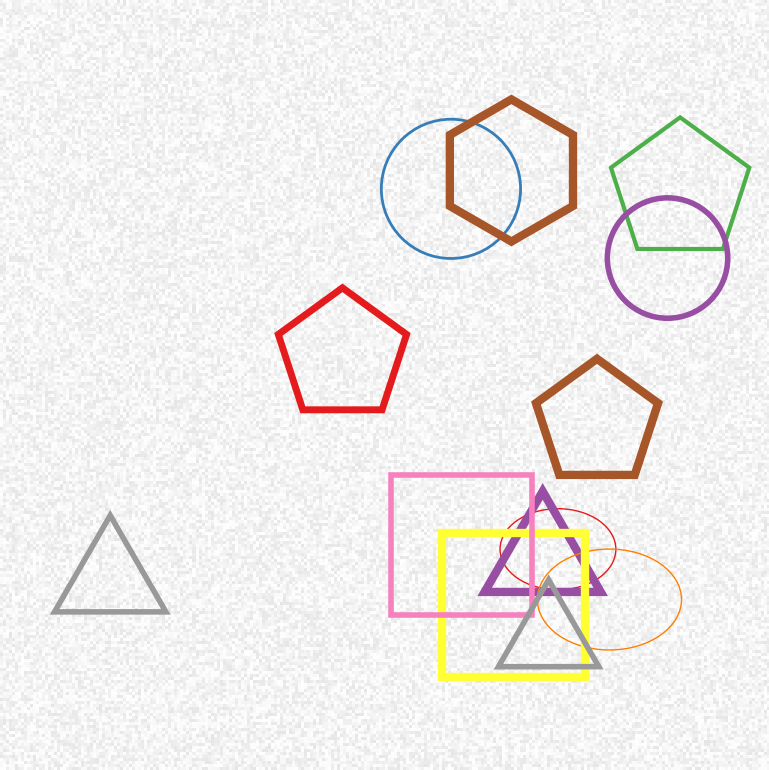[{"shape": "oval", "thickness": 0.5, "radius": 0.38, "center": [0.725, 0.287]}, {"shape": "pentagon", "thickness": 2.5, "radius": 0.44, "center": [0.445, 0.539]}, {"shape": "circle", "thickness": 1, "radius": 0.45, "center": [0.586, 0.755]}, {"shape": "pentagon", "thickness": 1.5, "radius": 0.47, "center": [0.883, 0.753]}, {"shape": "circle", "thickness": 2, "radius": 0.39, "center": [0.867, 0.665]}, {"shape": "triangle", "thickness": 3, "radius": 0.44, "center": [0.705, 0.275]}, {"shape": "oval", "thickness": 0.5, "radius": 0.47, "center": [0.792, 0.221]}, {"shape": "square", "thickness": 3, "radius": 0.47, "center": [0.667, 0.215]}, {"shape": "hexagon", "thickness": 3, "radius": 0.46, "center": [0.664, 0.779]}, {"shape": "pentagon", "thickness": 3, "radius": 0.42, "center": [0.775, 0.451]}, {"shape": "square", "thickness": 2, "radius": 0.46, "center": [0.599, 0.292]}, {"shape": "triangle", "thickness": 2, "radius": 0.38, "center": [0.712, 0.172]}, {"shape": "triangle", "thickness": 2, "radius": 0.42, "center": [0.143, 0.247]}]